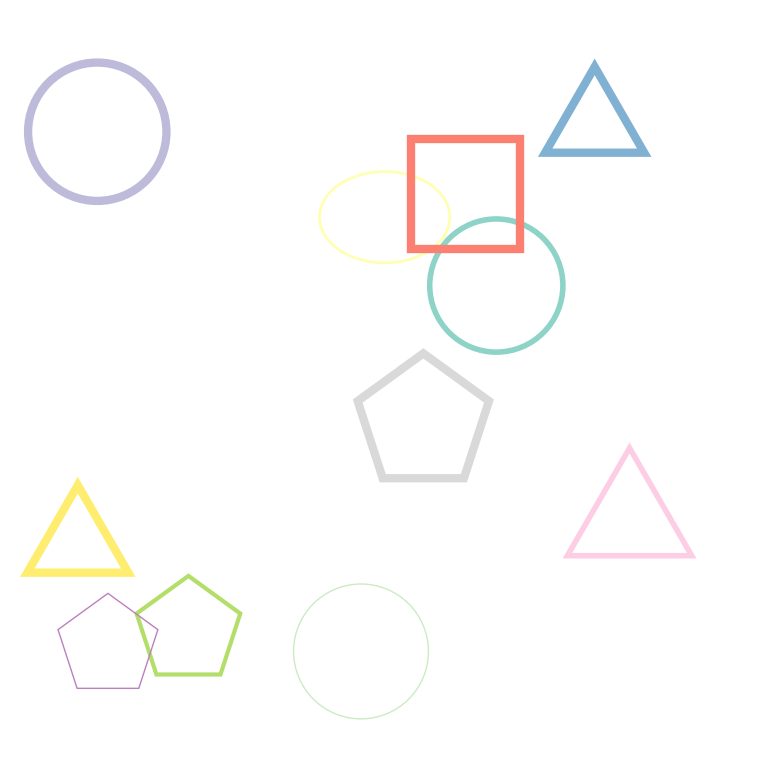[{"shape": "circle", "thickness": 2, "radius": 0.43, "center": [0.645, 0.629]}, {"shape": "oval", "thickness": 1, "radius": 0.42, "center": [0.5, 0.718]}, {"shape": "circle", "thickness": 3, "radius": 0.45, "center": [0.126, 0.829]}, {"shape": "square", "thickness": 3, "radius": 0.35, "center": [0.604, 0.748]}, {"shape": "triangle", "thickness": 3, "radius": 0.37, "center": [0.772, 0.839]}, {"shape": "pentagon", "thickness": 1.5, "radius": 0.35, "center": [0.245, 0.181]}, {"shape": "triangle", "thickness": 2, "radius": 0.47, "center": [0.818, 0.325]}, {"shape": "pentagon", "thickness": 3, "radius": 0.45, "center": [0.55, 0.451]}, {"shape": "pentagon", "thickness": 0.5, "radius": 0.34, "center": [0.14, 0.161]}, {"shape": "circle", "thickness": 0.5, "radius": 0.44, "center": [0.469, 0.154]}, {"shape": "triangle", "thickness": 3, "radius": 0.38, "center": [0.101, 0.294]}]